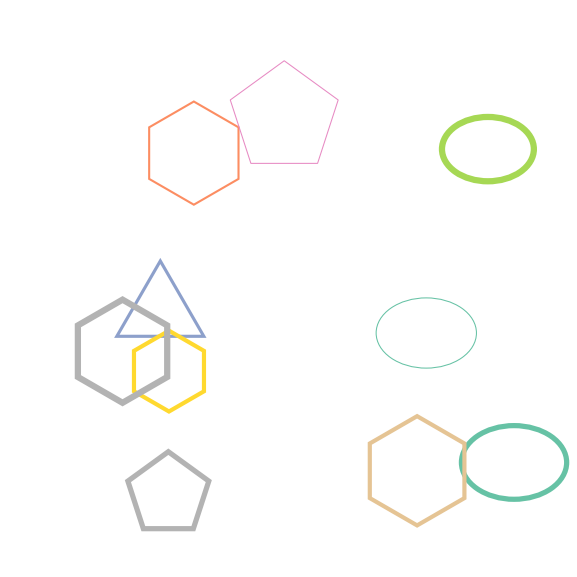[{"shape": "oval", "thickness": 0.5, "radius": 0.43, "center": [0.738, 0.423]}, {"shape": "oval", "thickness": 2.5, "radius": 0.46, "center": [0.89, 0.198]}, {"shape": "hexagon", "thickness": 1, "radius": 0.45, "center": [0.336, 0.734]}, {"shape": "triangle", "thickness": 1.5, "radius": 0.43, "center": [0.278, 0.46]}, {"shape": "pentagon", "thickness": 0.5, "radius": 0.49, "center": [0.492, 0.796]}, {"shape": "oval", "thickness": 3, "radius": 0.4, "center": [0.845, 0.741]}, {"shape": "hexagon", "thickness": 2, "radius": 0.35, "center": [0.293, 0.357]}, {"shape": "hexagon", "thickness": 2, "radius": 0.47, "center": [0.722, 0.184]}, {"shape": "hexagon", "thickness": 3, "radius": 0.45, "center": [0.212, 0.391]}, {"shape": "pentagon", "thickness": 2.5, "radius": 0.37, "center": [0.292, 0.143]}]